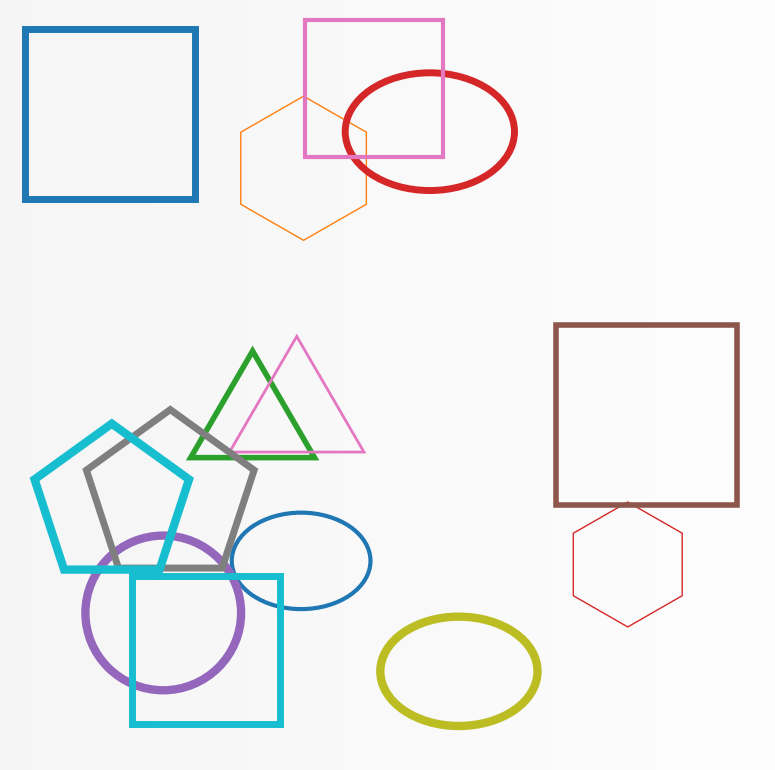[{"shape": "square", "thickness": 2.5, "radius": 0.55, "center": [0.141, 0.852]}, {"shape": "oval", "thickness": 1.5, "radius": 0.45, "center": [0.389, 0.272]}, {"shape": "hexagon", "thickness": 0.5, "radius": 0.47, "center": [0.392, 0.782]}, {"shape": "triangle", "thickness": 2, "radius": 0.46, "center": [0.326, 0.452]}, {"shape": "oval", "thickness": 2.5, "radius": 0.55, "center": [0.555, 0.829]}, {"shape": "hexagon", "thickness": 0.5, "radius": 0.41, "center": [0.81, 0.267]}, {"shape": "circle", "thickness": 3, "radius": 0.5, "center": [0.211, 0.204]}, {"shape": "square", "thickness": 2, "radius": 0.58, "center": [0.834, 0.461]}, {"shape": "square", "thickness": 1.5, "radius": 0.44, "center": [0.483, 0.885]}, {"shape": "triangle", "thickness": 1, "radius": 0.5, "center": [0.383, 0.463]}, {"shape": "pentagon", "thickness": 2.5, "radius": 0.57, "center": [0.22, 0.354]}, {"shape": "oval", "thickness": 3, "radius": 0.51, "center": [0.592, 0.128]}, {"shape": "square", "thickness": 2.5, "radius": 0.48, "center": [0.265, 0.156]}, {"shape": "pentagon", "thickness": 3, "radius": 0.52, "center": [0.144, 0.345]}]